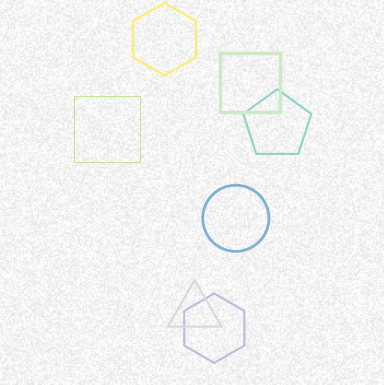[{"shape": "pentagon", "thickness": 1.5, "radius": 0.46, "center": [0.72, 0.675]}, {"shape": "hexagon", "thickness": 1.5, "radius": 0.45, "center": [0.557, 0.148]}, {"shape": "circle", "thickness": 2, "radius": 0.43, "center": [0.612, 0.433]}, {"shape": "square", "thickness": 0.5, "radius": 0.43, "center": [0.277, 0.665]}, {"shape": "triangle", "thickness": 1.5, "radius": 0.4, "center": [0.506, 0.192]}, {"shape": "square", "thickness": 2.5, "radius": 0.39, "center": [0.65, 0.785]}, {"shape": "hexagon", "thickness": 1.5, "radius": 0.47, "center": [0.427, 0.898]}]